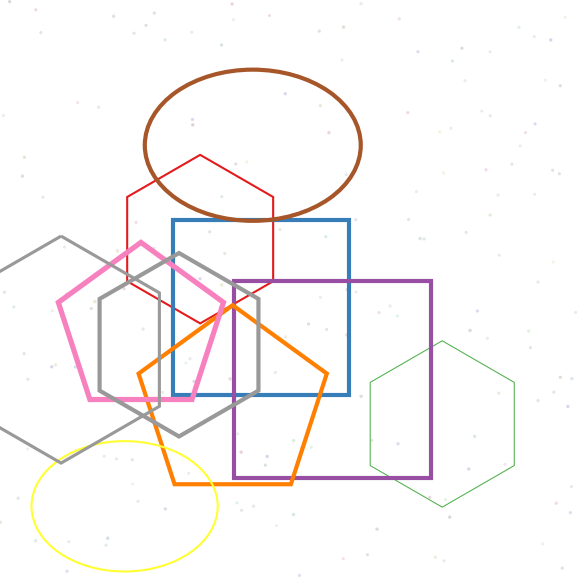[{"shape": "hexagon", "thickness": 1, "radius": 0.73, "center": [0.347, 0.585]}, {"shape": "square", "thickness": 2, "radius": 0.76, "center": [0.452, 0.466]}, {"shape": "hexagon", "thickness": 0.5, "radius": 0.72, "center": [0.766, 0.265]}, {"shape": "square", "thickness": 2, "radius": 0.85, "center": [0.576, 0.342]}, {"shape": "pentagon", "thickness": 2, "radius": 0.86, "center": [0.403, 0.299]}, {"shape": "oval", "thickness": 1, "radius": 0.81, "center": [0.216, 0.122]}, {"shape": "oval", "thickness": 2, "radius": 0.93, "center": [0.438, 0.748]}, {"shape": "pentagon", "thickness": 2.5, "radius": 0.75, "center": [0.244, 0.429]}, {"shape": "hexagon", "thickness": 2, "radius": 0.79, "center": [0.31, 0.402]}, {"shape": "hexagon", "thickness": 1.5, "radius": 0.98, "center": [0.106, 0.394]}]